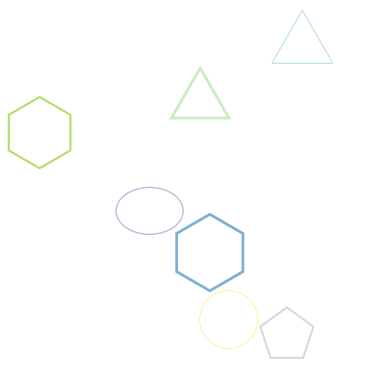[{"shape": "triangle", "thickness": 0.5, "radius": 0.46, "center": [0.785, 0.882]}, {"shape": "oval", "thickness": 1, "radius": 0.44, "center": [0.389, 0.452]}, {"shape": "hexagon", "thickness": 2, "radius": 0.5, "center": [0.545, 0.344]}, {"shape": "hexagon", "thickness": 1.5, "radius": 0.46, "center": [0.103, 0.656]}, {"shape": "pentagon", "thickness": 1.5, "radius": 0.36, "center": [0.745, 0.129]}, {"shape": "triangle", "thickness": 2, "radius": 0.43, "center": [0.52, 0.737]}, {"shape": "circle", "thickness": 0.5, "radius": 0.38, "center": [0.594, 0.17]}]